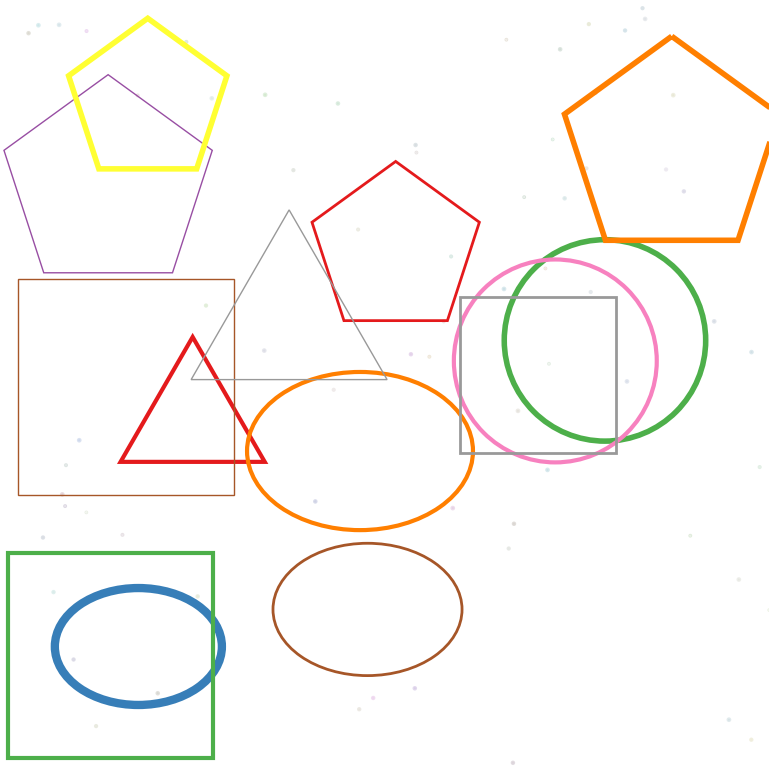[{"shape": "triangle", "thickness": 1.5, "radius": 0.54, "center": [0.25, 0.454]}, {"shape": "pentagon", "thickness": 1, "radius": 0.57, "center": [0.514, 0.676]}, {"shape": "oval", "thickness": 3, "radius": 0.54, "center": [0.18, 0.16]}, {"shape": "square", "thickness": 1.5, "radius": 0.67, "center": [0.144, 0.149]}, {"shape": "circle", "thickness": 2, "radius": 0.65, "center": [0.786, 0.558]}, {"shape": "pentagon", "thickness": 0.5, "radius": 0.71, "center": [0.14, 0.761]}, {"shape": "oval", "thickness": 1.5, "radius": 0.73, "center": [0.468, 0.414]}, {"shape": "pentagon", "thickness": 2, "radius": 0.73, "center": [0.872, 0.806]}, {"shape": "pentagon", "thickness": 2, "radius": 0.54, "center": [0.192, 0.868]}, {"shape": "square", "thickness": 0.5, "radius": 0.7, "center": [0.163, 0.497]}, {"shape": "oval", "thickness": 1, "radius": 0.61, "center": [0.477, 0.209]}, {"shape": "circle", "thickness": 1.5, "radius": 0.66, "center": [0.721, 0.531]}, {"shape": "square", "thickness": 1, "radius": 0.51, "center": [0.698, 0.512]}, {"shape": "triangle", "thickness": 0.5, "radius": 0.73, "center": [0.375, 0.58]}]